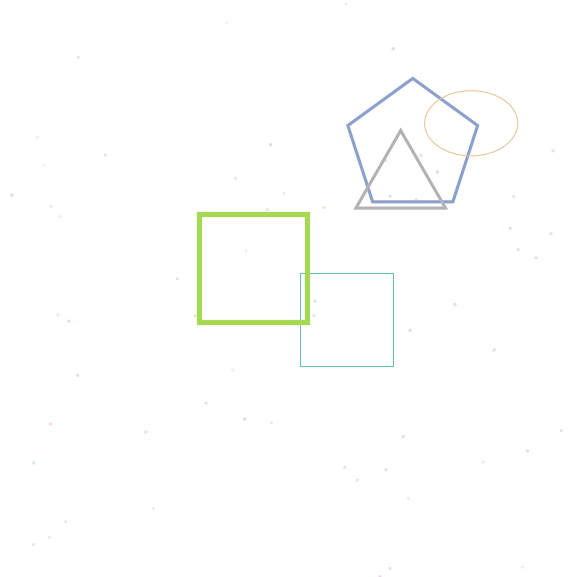[{"shape": "square", "thickness": 0.5, "radius": 0.4, "center": [0.6, 0.445]}, {"shape": "pentagon", "thickness": 1.5, "radius": 0.59, "center": [0.715, 0.745]}, {"shape": "square", "thickness": 2.5, "radius": 0.47, "center": [0.438, 0.535]}, {"shape": "oval", "thickness": 0.5, "radius": 0.4, "center": [0.816, 0.786]}, {"shape": "triangle", "thickness": 1.5, "radius": 0.45, "center": [0.694, 0.684]}]